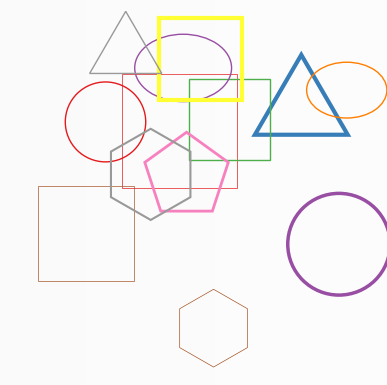[{"shape": "square", "thickness": 0.5, "radius": 0.74, "center": [0.463, 0.659]}, {"shape": "circle", "thickness": 1, "radius": 0.52, "center": [0.272, 0.683]}, {"shape": "triangle", "thickness": 3, "radius": 0.69, "center": [0.778, 0.719]}, {"shape": "square", "thickness": 1, "radius": 0.52, "center": [0.592, 0.689]}, {"shape": "oval", "thickness": 1, "radius": 0.62, "center": [0.473, 0.824]}, {"shape": "circle", "thickness": 2.5, "radius": 0.66, "center": [0.875, 0.366]}, {"shape": "oval", "thickness": 1, "radius": 0.52, "center": [0.895, 0.766]}, {"shape": "square", "thickness": 3, "radius": 0.53, "center": [0.517, 0.848]}, {"shape": "square", "thickness": 0.5, "radius": 0.62, "center": [0.221, 0.393]}, {"shape": "hexagon", "thickness": 0.5, "radius": 0.5, "center": [0.551, 0.148]}, {"shape": "pentagon", "thickness": 2, "radius": 0.57, "center": [0.481, 0.543]}, {"shape": "triangle", "thickness": 1, "radius": 0.54, "center": [0.324, 0.863]}, {"shape": "hexagon", "thickness": 1.5, "radius": 0.59, "center": [0.389, 0.547]}]